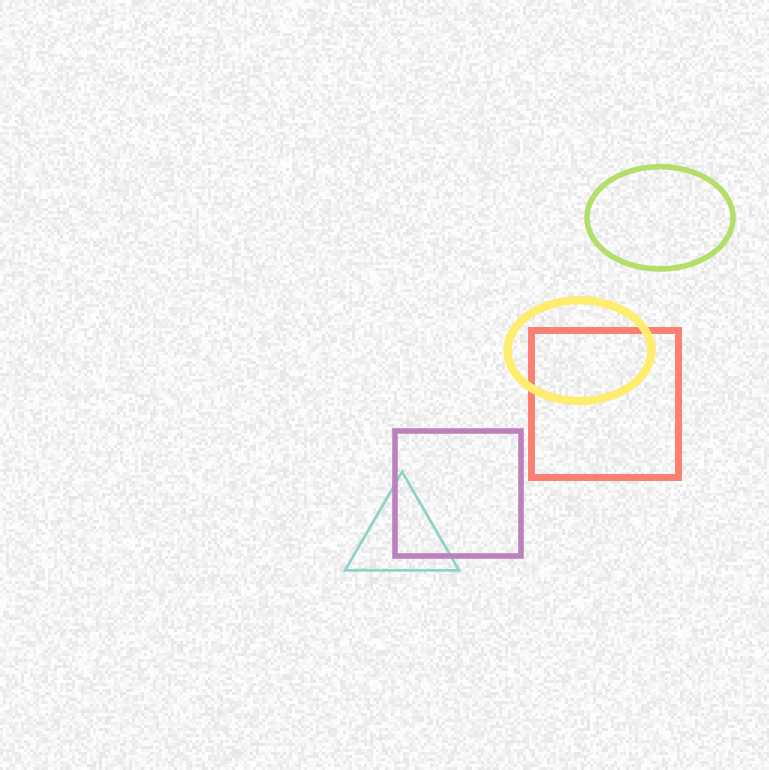[{"shape": "triangle", "thickness": 1, "radius": 0.43, "center": [0.522, 0.302]}, {"shape": "square", "thickness": 2.5, "radius": 0.48, "center": [0.785, 0.476]}, {"shape": "oval", "thickness": 2, "radius": 0.47, "center": [0.857, 0.717]}, {"shape": "square", "thickness": 2, "radius": 0.41, "center": [0.595, 0.36]}, {"shape": "oval", "thickness": 3, "radius": 0.47, "center": [0.753, 0.545]}]